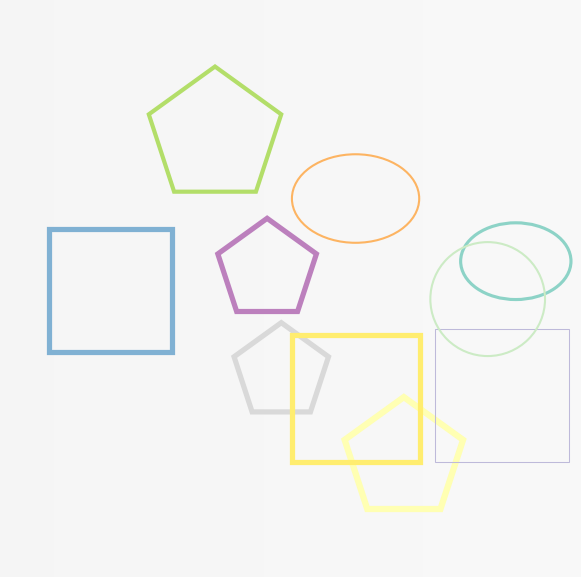[{"shape": "oval", "thickness": 1.5, "radius": 0.47, "center": [0.887, 0.547]}, {"shape": "pentagon", "thickness": 3, "radius": 0.54, "center": [0.695, 0.204]}, {"shape": "square", "thickness": 0.5, "radius": 0.58, "center": [0.863, 0.314]}, {"shape": "square", "thickness": 2.5, "radius": 0.53, "center": [0.191, 0.496]}, {"shape": "oval", "thickness": 1, "radius": 0.55, "center": [0.612, 0.655]}, {"shape": "pentagon", "thickness": 2, "radius": 0.6, "center": [0.37, 0.764]}, {"shape": "pentagon", "thickness": 2.5, "radius": 0.43, "center": [0.484, 0.355]}, {"shape": "pentagon", "thickness": 2.5, "radius": 0.45, "center": [0.46, 0.532]}, {"shape": "circle", "thickness": 1, "radius": 0.49, "center": [0.839, 0.481]}, {"shape": "square", "thickness": 2.5, "radius": 0.55, "center": [0.613, 0.309]}]